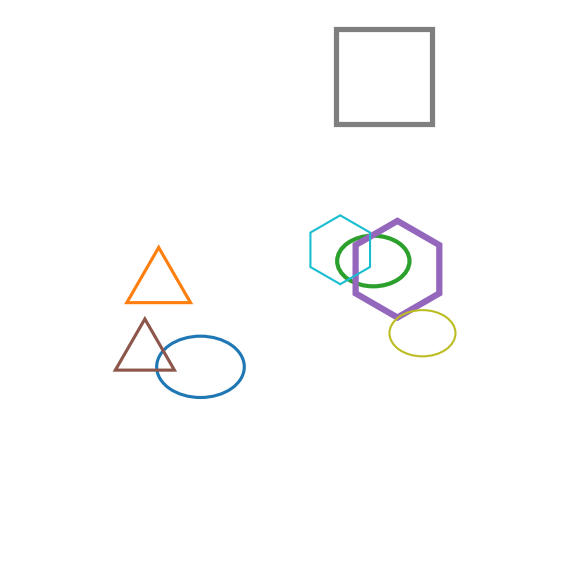[{"shape": "oval", "thickness": 1.5, "radius": 0.38, "center": [0.347, 0.364]}, {"shape": "triangle", "thickness": 1.5, "radius": 0.32, "center": [0.275, 0.507]}, {"shape": "oval", "thickness": 2, "radius": 0.31, "center": [0.646, 0.547]}, {"shape": "hexagon", "thickness": 3, "radius": 0.42, "center": [0.688, 0.533]}, {"shape": "triangle", "thickness": 1.5, "radius": 0.3, "center": [0.251, 0.388]}, {"shape": "square", "thickness": 2.5, "radius": 0.41, "center": [0.665, 0.867]}, {"shape": "oval", "thickness": 1, "radius": 0.29, "center": [0.732, 0.422]}, {"shape": "hexagon", "thickness": 1, "radius": 0.3, "center": [0.589, 0.567]}]